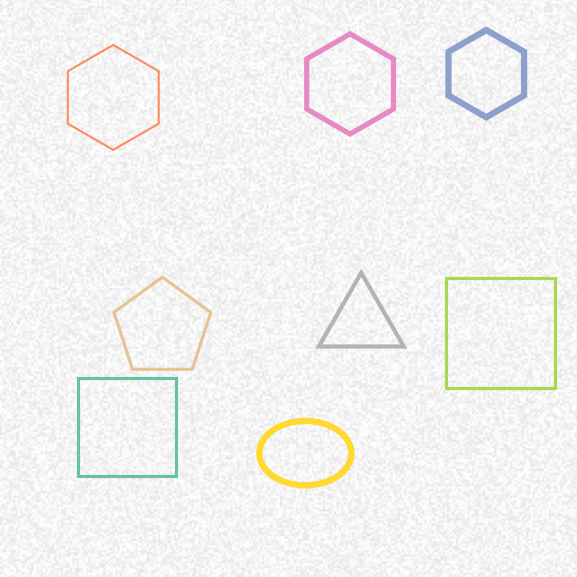[{"shape": "square", "thickness": 1.5, "radius": 0.43, "center": [0.22, 0.259]}, {"shape": "hexagon", "thickness": 1, "radius": 0.45, "center": [0.196, 0.83]}, {"shape": "hexagon", "thickness": 3, "radius": 0.38, "center": [0.842, 0.872]}, {"shape": "hexagon", "thickness": 2.5, "radius": 0.43, "center": [0.606, 0.854]}, {"shape": "square", "thickness": 1.5, "radius": 0.47, "center": [0.867, 0.423]}, {"shape": "oval", "thickness": 3, "radius": 0.4, "center": [0.529, 0.214]}, {"shape": "pentagon", "thickness": 1.5, "radius": 0.44, "center": [0.281, 0.431]}, {"shape": "triangle", "thickness": 2, "radius": 0.43, "center": [0.626, 0.442]}]